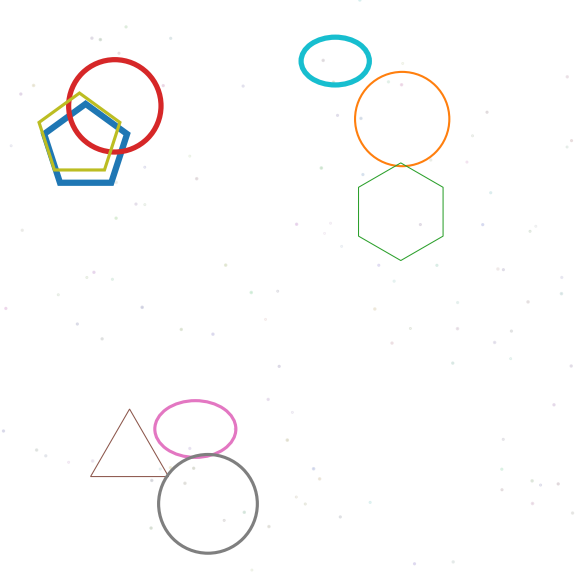[{"shape": "pentagon", "thickness": 3, "radius": 0.38, "center": [0.148, 0.744]}, {"shape": "circle", "thickness": 1, "radius": 0.41, "center": [0.696, 0.793]}, {"shape": "hexagon", "thickness": 0.5, "radius": 0.42, "center": [0.694, 0.633]}, {"shape": "circle", "thickness": 2.5, "radius": 0.4, "center": [0.199, 0.816]}, {"shape": "triangle", "thickness": 0.5, "radius": 0.39, "center": [0.224, 0.213]}, {"shape": "oval", "thickness": 1.5, "radius": 0.35, "center": [0.338, 0.256]}, {"shape": "circle", "thickness": 1.5, "radius": 0.43, "center": [0.36, 0.127]}, {"shape": "pentagon", "thickness": 1.5, "radius": 0.37, "center": [0.138, 0.764]}, {"shape": "oval", "thickness": 2.5, "radius": 0.3, "center": [0.58, 0.893]}]